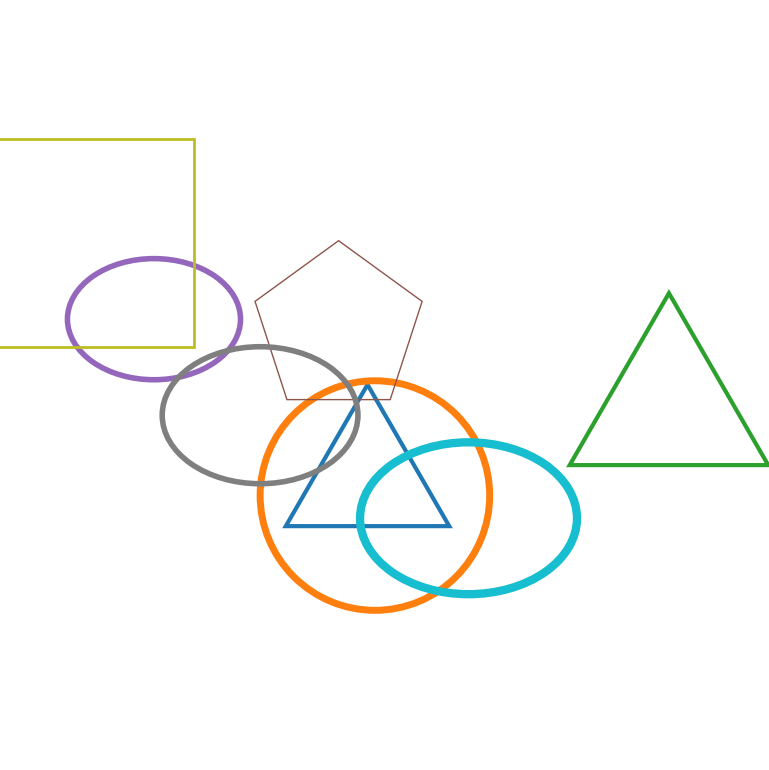[{"shape": "triangle", "thickness": 1.5, "radius": 0.61, "center": [0.477, 0.378]}, {"shape": "circle", "thickness": 2.5, "radius": 0.75, "center": [0.487, 0.356]}, {"shape": "triangle", "thickness": 1.5, "radius": 0.74, "center": [0.869, 0.47]}, {"shape": "oval", "thickness": 2, "radius": 0.56, "center": [0.2, 0.585]}, {"shape": "pentagon", "thickness": 0.5, "radius": 0.57, "center": [0.44, 0.573]}, {"shape": "oval", "thickness": 2, "radius": 0.64, "center": [0.338, 0.461]}, {"shape": "square", "thickness": 1, "radius": 0.67, "center": [0.117, 0.685]}, {"shape": "oval", "thickness": 3, "radius": 0.7, "center": [0.608, 0.327]}]